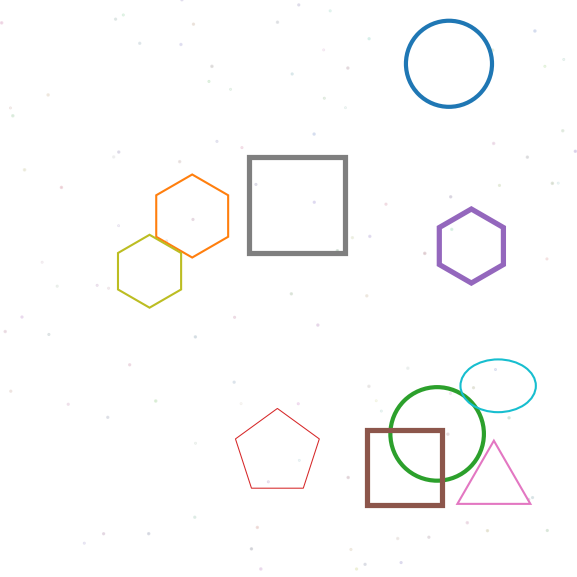[{"shape": "circle", "thickness": 2, "radius": 0.37, "center": [0.777, 0.889]}, {"shape": "hexagon", "thickness": 1, "radius": 0.36, "center": [0.333, 0.625]}, {"shape": "circle", "thickness": 2, "radius": 0.4, "center": [0.757, 0.248]}, {"shape": "pentagon", "thickness": 0.5, "radius": 0.38, "center": [0.48, 0.216]}, {"shape": "hexagon", "thickness": 2.5, "radius": 0.32, "center": [0.816, 0.573]}, {"shape": "square", "thickness": 2.5, "radius": 0.32, "center": [0.701, 0.189]}, {"shape": "triangle", "thickness": 1, "radius": 0.36, "center": [0.855, 0.163]}, {"shape": "square", "thickness": 2.5, "radius": 0.42, "center": [0.514, 0.644]}, {"shape": "hexagon", "thickness": 1, "radius": 0.32, "center": [0.259, 0.529]}, {"shape": "oval", "thickness": 1, "radius": 0.33, "center": [0.863, 0.331]}]